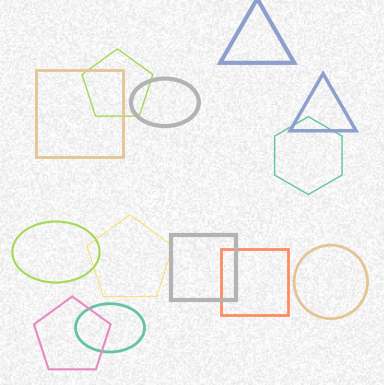[{"shape": "oval", "thickness": 2, "radius": 0.45, "center": [0.286, 0.148]}, {"shape": "hexagon", "thickness": 1, "radius": 0.51, "center": [0.801, 0.596]}, {"shape": "square", "thickness": 2, "radius": 0.43, "center": [0.661, 0.268]}, {"shape": "triangle", "thickness": 2.5, "radius": 0.49, "center": [0.839, 0.71]}, {"shape": "triangle", "thickness": 3, "radius": 0.55, "center": [0.668, 0.892]}, {"shape": "pentagon", "thickness": 1.5, "radius": 0.52, "center": [0.188, 0.125]}, {"shape": "oval", "thickness": 1.5, "radius": 0.57, "center": [0.145, 0.345]}, {"shape": "pentagon", "thickness": 1, "radius": 0.48, "center": [0.305, 0.777]}, {"shape": "pentagon", "thickness": 0.5, "radius": 0.59, "center": [0.337, 0.325]}, {"shape": "circle", "thickness": 2, "radius": 0.48, "center": [0.859, 0.268]}, {"shape": "square", "thickness": 2, "radius": 0.56, "center": [0.208, 0.705]}, {"shape": "oval", "thickness": 3, "radius": 0.44, "center": [0.428, 0.734]}, {"shape": "square", "thickness": 3, "radius": 0.43, "center": [0.528, 0.305]}]